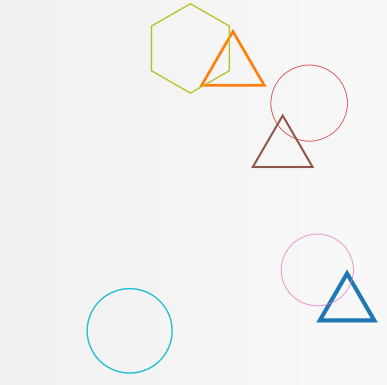[{"shape": "triangle", "thickness": 3, "radius": 0.41, "center": [0.896, 0.208]}, {"shape": "triangle", "thickness": 2, "radius": 0.47, "center": [0.601, 0.825]}, {"shape": "circle", "thickness": 0.5, "radius": 0.49, "center": [0.798, 0.732]}, {"shape": "triangle", "thickness": 1.5, "radius": 0.45, "center": [0.73, 0.611]}, {"shape": "circle", "thickness": 0.5, "radius": 0.47, "center": [0.819, 0.299]}, {"shape": "hexagon", "thickness": 1, "radius": 0.58, "center": [0.491, 0.874]}, {"shape": "circle", "thickness": 1, "radius": 0.55, "center": [0.335, 0.141]}]